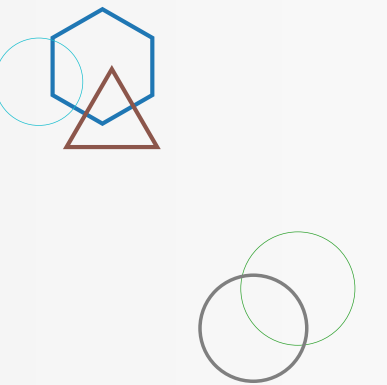[{"shape": "hexagon", "thickness": 3, "radius": 0.74, "center": [0.264, 0.827]}, {"shape": "circle", "thickness": 0.5, "radius": 0.74, "center": [0.769, 0.25]}, {"shape": "triangle", "thickness": 3, "radius": 0.67, "center": [0.289, 0.686]}, {"shape": "circle", "thickness": 2.5, "radius": 0.69, "center": [0.654, 0.147]}, {"shape": "circle", "thickness": 0.5, "radius": 0.57, "center": [0.1, 0.788]}]